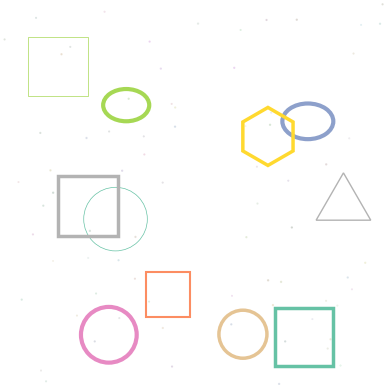[{"shape": "circle", "thickness": 0.5, "radius": 0.41, "center": [0.3, 0.431]}, {"shape": "square", "thickness": 2.5, "radius": 0.38, "center": [0.79, 0.126]}, {"shape": "square", "thickness": 1.5, "radius": 0.29, "center": [0.437, 0.235]}, {"shape": "oval", "thickness": 3, "radius": 0.33, "center": [0.8, 0.685]}, {"shape": "circle", "thickness": 3, "radius": 0.36, "center": [0.283, 0.13]}, {"shape": "square", "thickness": 0.5, "radius": 0.38, "center": [0.151, 0.828]}, {"shape": "oval", "thickness": 3, "radius": 0.3, "center": [0.328, 0.727]}, {"shape": "hexagon", "thickness": 2.5, "radius": 0.38, "center": [0.696, 0.646]}, {"shape": "circle", "thickness": 2.5, "radius": 0.31, "center": [0.631, 0.132]}, {"shape": "square", "thickness": 2.5, "radius": 0.39, "center": [0.229, 0.465]}, {"shape": "triangle", "thickness": 1, "radius": 0.41, "center": [0.892, 0.469]}]